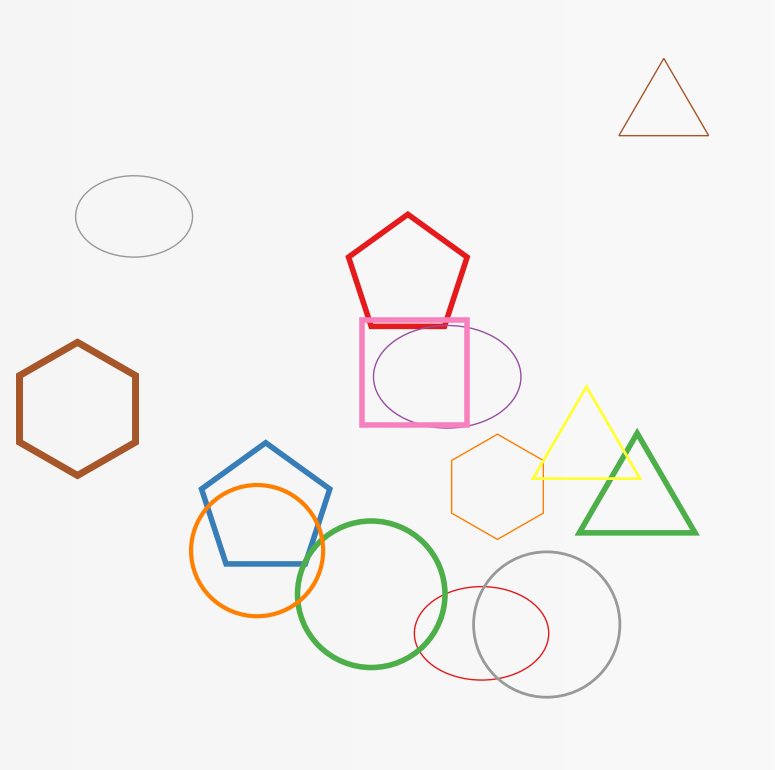[{"shape": "pentagon", "thickness": 2, "radius": 0.4, "center": [0.526, 0.641]}, {"shape": "oval", "thickness": 0.5, "radius": 0.43, "center": [0.621, 0.177]}, {"shape": "pentagon", "thickness": 2, "radius": 0.43, "center": [0.343, 0.338]}, {"shape": "triangle", "thickness": 2, "radius": 0.43, "center": [0.822, 0.351]}, {"shape": "circle", "thickness": 2, "radius": 0.48, "center": [0.479, 0.228]}, {"shape": "oval", "thickness": 0.5, "radius": 0.48, "center": [0.577, 0.511]}, {"shape": "circle", "thickness": 1.5, "radius": 0.43, "center": [0.332, 0.285]}, {"shape": "hexagon", "thickness": 0.5, "radius": 0.34, "center": [0.642, 0.368]}, {"shape": "triangle", "thickness": 1, "radius": 0.4, "center": [0.757, 0.418]}, {"shape": "hexagon", "thickness": 2.5, "radius": 0.43, "center": [0.1, 0.469]}, {"shape": "triangle", "thickness": 0.5, "radius": 0.33, "center": [0.857, 0.857]}, {"shape": "square", "thickness": 2, "radius": 0.34, "center": [0.535, 0.516]}, {"shape": "oval", "thickness": 0.5, "radius": 0.38, "center": [0.173, 0.719]}, {"shape": "circle", "thickness": 1, "radius": 0.47, "center": [0.705, 0.189]}]